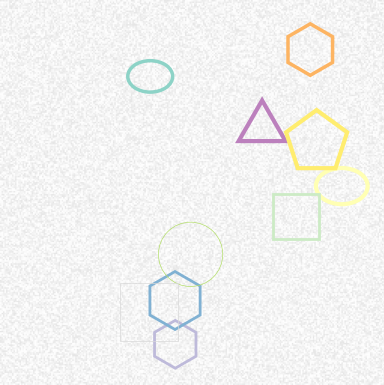[{"shape": "oval", "thickness": 2.5, "radius": 0.29, "center": [0.39, 0.802]}, {"shape": "oval", "thickness": 3, "radius": 0.34, "center": [0.888, 0.517]}, {"shape": "hexagon", "thickness": 2, "radius": 0.31, "center": [0.455, 0.106]}, {"shape": "hexagon", "thickness": 2, "radius": 0.38, "center": [0.455, 0.219]}, {"shape": "hexagon", "thickness": 2.5, "radius": 0.33, "center": [0.806, 0.871]}, {"shape": "circle", "thickness": 0.5, "radius": 0.42, "center": [0.495, 0.339]}, {"shape": "square", "thickness": 0.5, "radius": 0.37, "center": [0.387, 0.189]}, {"shape": "triangle", "thickness": 3, "radius": 0.35, "center": [0.681, 0.669]}, {"shape": "square", "thickness": 2, "radius": 0.3, "center": [0.769, 0.438]}, {"shape": "pentagon", "thickness": 3, "radius": 0.42, "center": [0.822, 0.631]}]